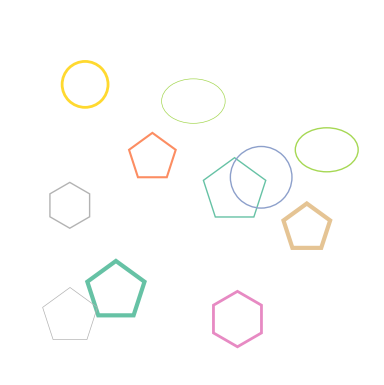[{"shape": "pentagon", "thickness": 1, "radius": 0.43, "center": [0.609, 0.505]}, {"shape": "pentagon", "thickness": 3, "radius": 0.39, "center": [0.301, 0.244]}, {"shape": "pentagon", "thickness": 1.5, "radius": 0.32, "center": [0.396, 0.591]}, {"shape": "circle", "thickness": 1, "radius": 0.4, "center": [0.678, 0.54]}, {"shape": "hexagon", "thickness": 2, "radius": 0.36, "center": [0.617, 0.171]}, {"shape": "oval", "thickness": 1, "radius": 0.41, "center": [0.849, 0.611]}, {"shape": "oval", "thickness": 0.5, "radius": 0.41, "center": [0.502, 0.737]}, {"shape": "circle", "thickness": 2, "radius": 0.3, "center": [0.221, 0.781]}, {"shape": "pentagon", "thickness": 3, "radius": 0.32, "center": [0.797, 0.408]}, {"shape": "hexagon", "thickness": 1, "radius": 0.3, "center": [0.181, 0.467]}, {"shape": "pentagon", "thickness": 0.5, "radius": 0.37, "center": [0.182, 0.179]}]